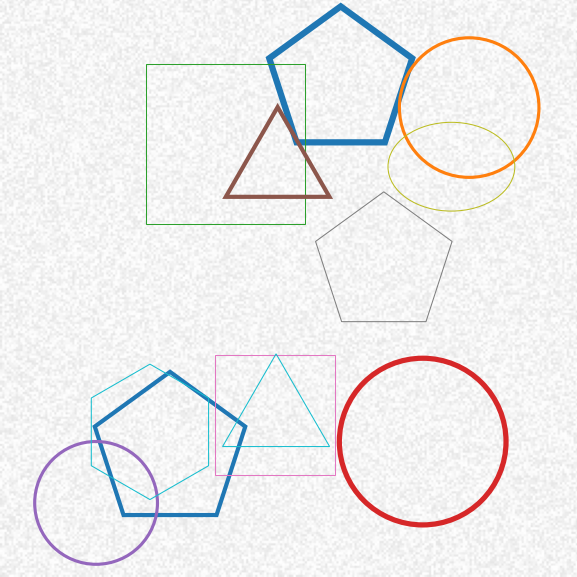[{"shape": "pentagon", "thickness": 3, "radius": 0.65, "center": [0.59, 0.858]}, {"shape": "pentagon", "thickness": 2, "radius": 0.69, "center": [0.294, 0.218]}, {"shape": "circle", "thickness": 1.5, "radius": 0.6, "center": [0.812, 0.813]}, {"shape": "square", "thickness": 0.5, "radius": 0.69, "center": [0.391, 0.75]}, {"shape": "circle", "thickness": 2.5, "radius": 0.72, "center": [0.732, 0.235]}, {"shape": "circle", "thickness": 1.5, "radius": 0.53, "center": [0.166, 0.128]}, {"shape": "triangle", "thickness": 2, "radius": 0.52, "center": [0.481, 0.71]}, {"shape": "square", "thickness": 0.5, "radius": 0.52, "center": [0.476, 0.281]}, {"shape": "pentagon", "thickness": 0.5, "radius": 0.62, "center": [0.665, 0.543]}, {"shape": "oval", "thickness": 0.5, "radius": 0.55, "center": [0.782, 0.71]}, {"shape": "triangle", "thickness": 0.5, "radius": 0.54, "center": [0.478, 0.279]}, {"shape": "hexagon", "thickness": 0.5, "radius": 0.59, "center": [0.26, 0.251]}]